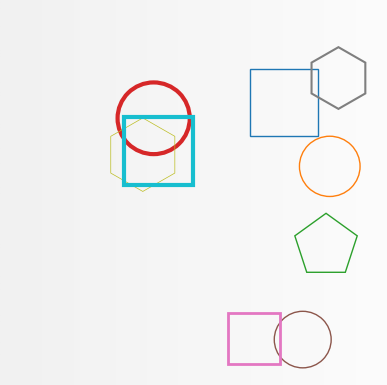[{"shape": "square", "thickness": 1, "radius": 0.44, "center": [0.734, 0.735]}, {"shape": "circle", "thickness": 1, "radius": 0.39, "center": [0.851, 0.568]}, {"shape": "pentagon", "thickness": 1, "radius": 0.42, "center": [0.841, 0.361]}, {"shape": "circle", "thickness": 3, "radius": 0.47, "center": [0.397, 0.693]}, {"shape": "circle", "thickness": 1, "radius": 0.37, "center": [0.781, 0.118]}, {"shape": "square", "thickness": 2, "radius": 0.33, "center": [0.656, 0.12]}, {"shape": "hexagon", "thickness": 1.5, "radius": 0.4, "center": [0.873, 0.797]}, {"shape": "hexagon", "thickness": 0.5, "radius": 0.48, "center": [0.369, 0.598]}, {"shape": "square", "thickness": 3, "radius": 0.44, "center": [0.409, 0.607]}]